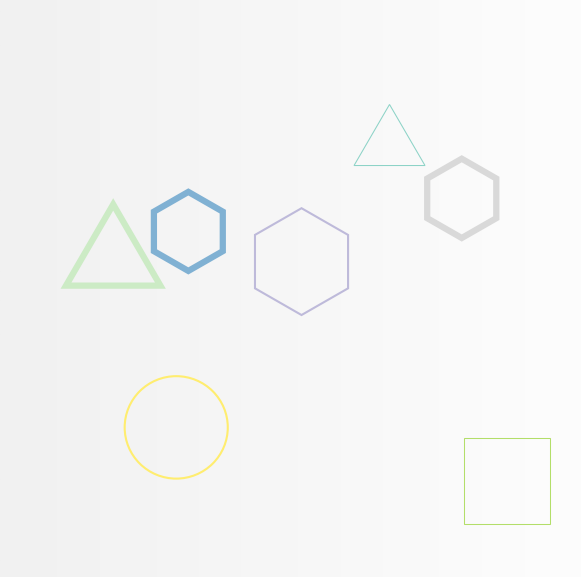[{"shape": "triangle", "thickness": 0.5, "radius": 0.35, "center": [0.67, 0.748]}, {"shape": "hexagon", "thickness": 1, "radius": 0.46, "center": [0.519, 0.546]}, {"shape": "hexagon", "thickness": 3, "radius": 0.34, "center": [0.324, 0.598]}, {"shape": "square", "thickness": 0.5, "radius": 0.37, "center": [0.873, 0.167]}, {"shape": "hexagon", "thickness": 3, "radius": 0.34, "center": [0.794, 0.656]}, {"shape": "triangle", "thickness": 3, "radius": 0.47, "center": [0.195, 0.551]}, {"shape": "circle", "thickness": 1, "radius": 0.44, "center": [0.303, 0.259]}]